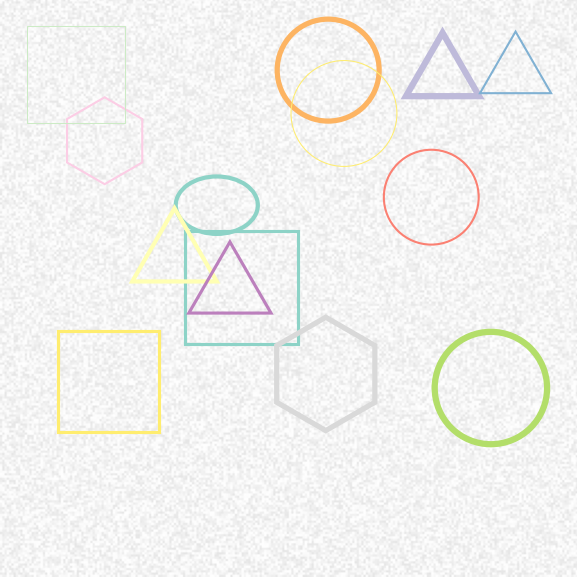[{"shape": "oval", "thickness": 2, "radius": 0.36, "center": [0.375, 0.644]}, {"shape": "square", "thickness": 1.5, "radius": 0.49, "center": [0.419, 0.502]}, {"shape": "triangle", "thickness": 2, "radius": 0.42, "center": [0.302, 0.554]}, {"shape": "triangle", "thickness": 3, "radius": 0.37, "center": [0.766, 0.869]}, {"shape": "circle", "thickness": 1, "radius": 0.41, "center": [0.747, 0.658]}, {"shape": "triangle", "thickness": 1, "radius": 0.36, "center": [0.893, 0.873]}, {"shape": "circle", "thickness": 2.5, "radius": 0.44, "center": [0.568, 0.878]}, {"shape": "circle", "thickness": 3, "radius": 0.49, "center": [0.85, 0.327]}, {"shape": "hexagon", "thickness": 1, "radius": 0.38, "center": [0.181, 0.755]}, {"shape": "hexagon", "thickness": 2.5, "radius": 0.49, "center": [0.564, 0.352]}, {"shape": "triangle", "thickness": 1.5, "radius": 0.41, "center": [0.398, 0.498]}, {"shape": "square", "thickness": 0.5, "radius": 0.42, "center": [0.131, 0.87]}, {"shape": "circle", "thickness": 0.5, "radius": 0.46, "center": [0.596, 0.803]}, {"shape": "square", "thickness": 1.5, "radius": 0.44, "center": [0.187, 0.338]}]